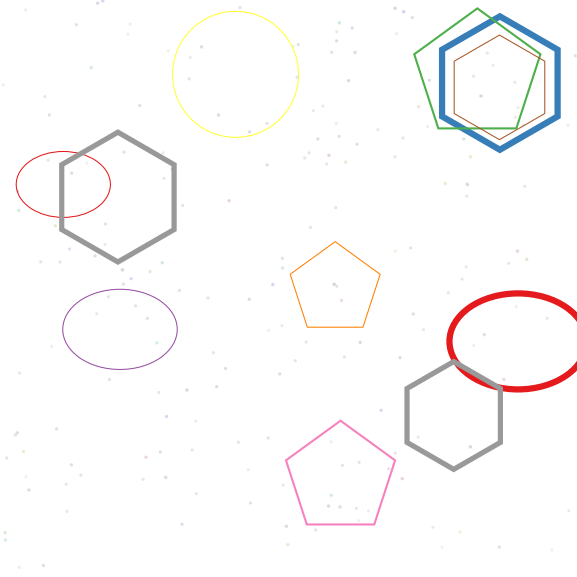[{"shape": "oval", "thickness": 0.5, "radius": 0.41, "center": [0.11, 0.68]}, {"shape": "oval", "thickness": 3, "radius": 0.59, "center": [0.897, 0.408]}, {"shape": "hexagon", "thickness": 3, "radius": 0.58, "center": [0.866, 0.855]}, {"shape": "pentagon", "thickness": 1, "radius": 0.57, "center": [0.827, 0.87]}, {"shape": "oval", "thickness": 0.5, "radius": 0.5, "center": [0.208, 0.429]}, {"shape": "pentagon", "thickness": 0.5, "radius": 0.41, "center": [0.58, 0.499]}, {"shape": "circle", "thickness": 0.5, "radius": 0.55, "center": [0.408, 0.87]}, {"shape": "hexagon", "thickness": 0.5, "radius": 0.45, "center": [0.865, 0.848]}, {"shape": "pentagon", "thickness": 1, "radius": 0.5, "center": [0.59, 0.171]}, {"shape": "hexagon", "thickness": 2.5, "radius": 0.47, "center": [0.786, 0.28]}, {"shape": "hexagon", "thickness": 2.5, "radius": 0.56, "center": [0.204, 0.658]}]